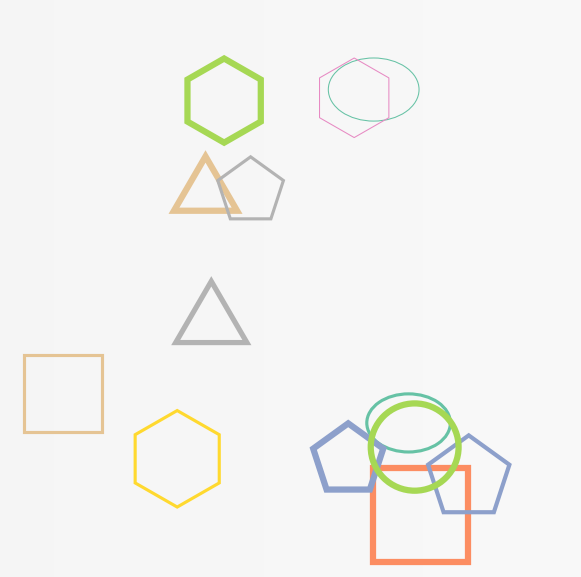[{"shape": "oval", "thickness": 1.5, "radius": 0.36, "center": [0.703, 0.267]}, {"shape": "oval", "thickness": 0.5, "radius": 0.39, "center": [0.643, 0.844]}, {"shape": "square", "thickness": 3, "radius": 0.41, "center": [0.724, 0.108]}, {"shape": "pentagon", "thickness": 3, "radius": 0.32, "center": [0.599, 0.203]}, {"shape": "pentagon", "thickness": 2, "radius": 0.37, "center": [0.806, 0.172]}, {"shape": "hexagon", "thickness": 0.5, "radius": 0.34, "center": [0.609, 0.83]}, {"shape": "hexagon", "thickness": 3, "radius": 0.36, "center": [0.386, 0.825]}, {"shape": "circle", "thickness": 3, "radius": 0.38, "center": [0.713, 0.225]}, {"shape": "hexagon", "thickness": 1.5, "radius": 0.42, "center": [0.305, 0.205]}, {"shape": "triangle", "thickness": 3, "radius": 0.31, "center": [0.354, 0.666]}, {"shape": "square", "thickness": 1.5, "radius": 0.34, "center": [0.108, 0.318]}, {"shape": "triangle", "thickness": 2.5, "radius": 0.35, "center": [0.364, 0.441]}, {"shape": "pentagon", "thickness": 1.5, "radius": 0.3, "center": [0.431, 0.668]}]